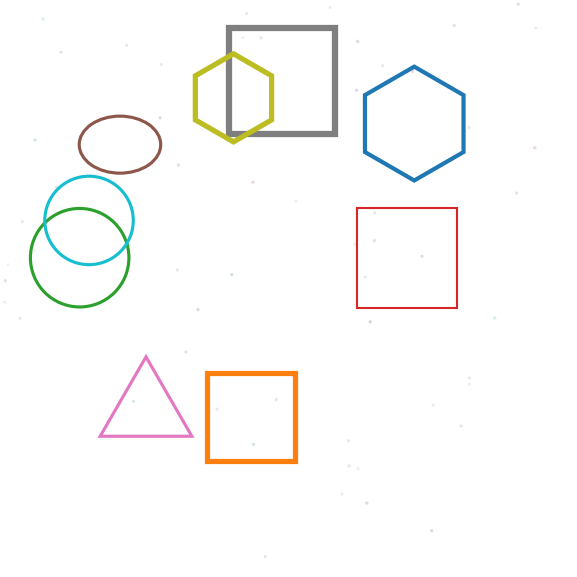[{"shape": "hexagon", "thickness": 2, "radius": 0.49, "center": [0.717, 0.785]}, {"shape": "square", "thickness": 2.5, "radius": 0.38, "center": [0.434, 0.276]}, {"shape": "circle", "thickness": 1.5, "radius": 0.43, "center": [0.138, 0.553]}, {"shape": "square", "thickness": 1, "radius": 0.44, "center": [0.705, 0.553]}, {"shape": "oval", "thickness": 1.5, "radius": 0.35, "center": [0.208, 0.749]}, {"shape": "triangle", "thickness": 1.5, "radius": 0.46, "center": [0.253, 0.29]}, {"shape": "square", "thickness": 3, "radius": 0.46, "center": [0.488, 0.859]}, {"shape": "hexagon", "thickness": 2.5, "radius": 0.38, "center": [0.404, 0.83]}, {"shape": "circle", "thickness": 1.5, "radius": 0.38, "center": [0.154, 0.617]}]